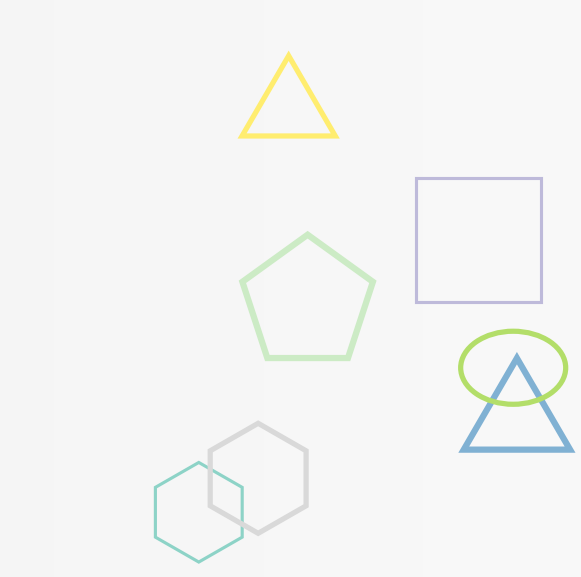[{"shape": "hexagon", "thickness": 1.5, "radius": 0.43, "center": [0.342, 0.112]}, {"shape": "square", "thickness": 1.5, "radius": 0.54, "center": [0.823, 0.583]}, {"shape": "triangle", "thickness": 3, "radius": 0.53, "center": [0.889, 0.273]}, {"shape": "oval", "thickness": 2.5, "radius": 0.45, "center": [0.883, 0.362]}, {"shape": "hexagon", "thickness": 2.5, "radius": 0.48, "center": [0.444, 0.171]}, {"shape": "pentagon", "thickness": 3, "radius": 0.59, "center": [0.529, 0.475]}, {"shape": "triangle", "thickness": 2.5, "radius": 0.46, "center": [0.497, 0.81]}]